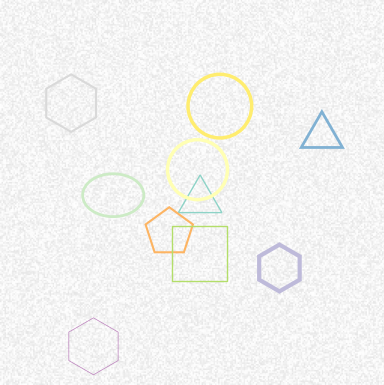[{"shape": "triangle", "thickness": 1, "radius": 0.33, "center": [0.52, 0.48]}, {"shape": "circle", "thickness": 2.5, "radius": 0.39, "center": [0.513, 0.559]}, {"shape": "hexagon", "thickness": 3, "radius": 0.3, "center": [0.726, 0.304]}, {"shape": "triangle", "thickness": 2, "radius": 0.31, "center": [0.836, 0.648]}, {"shape": "pentagon", "thickness": 1.5, "radius": 0.32, "center": [0.44, 0.397]}, {"shape": "square", "thickness": 1, "radius": 0.35, "center": [0.518, 0.342]}, {"shape": "hexagon", "thickness": 1.5, "radius": 0.37, "center": [0.185, 0.732]}, {"shape": "hexagon", "thickness": 0.5, "radius": 0.37, "center": [0.243, 0.1]}, {"shape": "oval", "thickness": 2, "radius": 0.4, "center": [0.294, 0.493]}, {"shape": "circle", "thickness": 2.5, "radius": 0.41, "center": [0.571, 0.724]}]